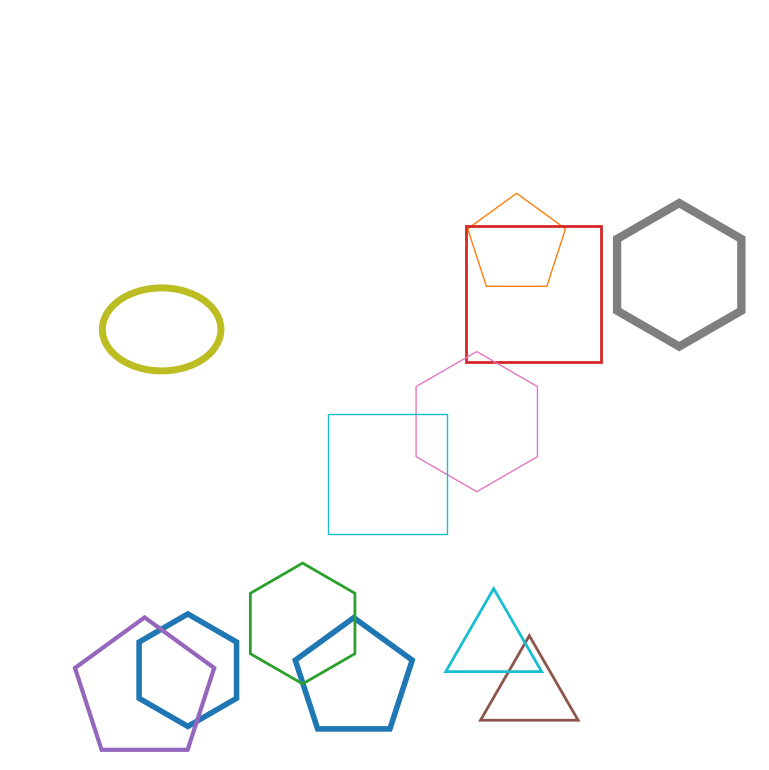[{"shape": "pentagon", "thickness": 2, "radius": 0.4, "center": [0.459, 0.118]}, {"shape": "hexagon", "thickness": 2, "radius": 0.37, "center": [0.244, 0.13]}, {"shape": "pentagon", "thickness": 0.5, "radius": 0.33, "center": [0.671, 0.682]}, {"shape": "hexagon", "thickness": 1, "radius": 0.39, "center": [0.393, 0.19]}, {"shape": "square", "thickness": 1, "radius": 0.44, "center": [0.693, 0.618]}, {"shape": "pentagon", "thickness": 1.5, "radius": 0.48, "center": [0.188, 0.103]}, {"shape": "triangle", "thickness": 1, "radius": 0.37, "center": [0.687, 0.101]}, {"shape": "hexagon", "thickness": 0.5, "radius": 0.45, "center": [0.619, 0.452]}, {"shape": "hexagon", "thickness": 3, "radius": 0.47, "center": [0.882, 0.643]}, {"shape": "oval", "thickness": 2.5, "radius": 0.38, "center": [0.21, 0.572]}, {"shape": "triangle", "thickness": 1, "radius": 0.36, "center": [0.641, 0.164]}, {"shape": "square", "thickness": 0.5, "radius": 0.39, "center": [0.503, 0.384]}]